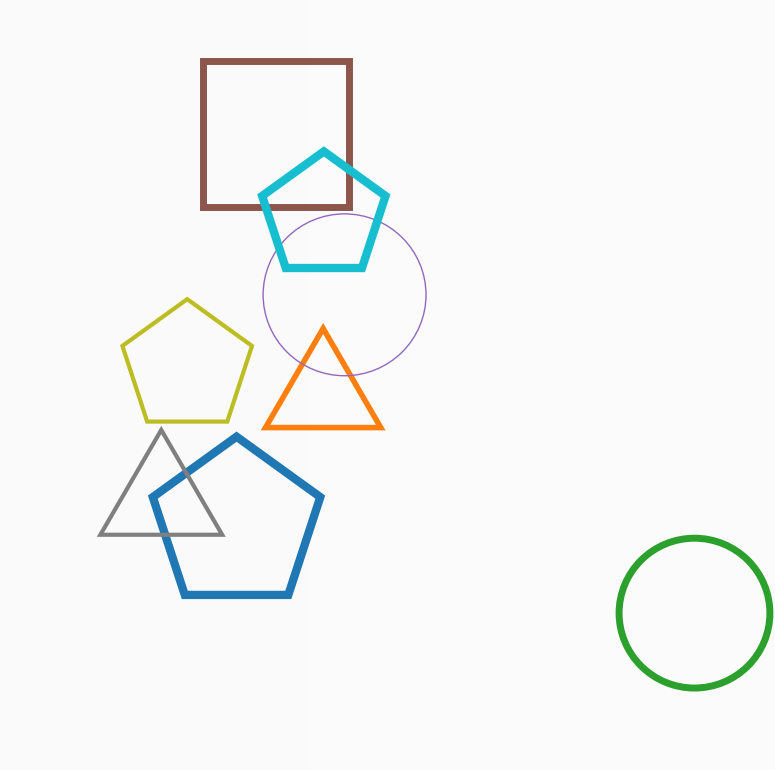[{"shape": "pentagon", "thickness": 3, "radius": 0.57, "center": [0.305, 0.319]}, {"shape": "triangle", "thickness": 2, "radius": 0.43, "center": [0.417, 0.488]}, {"shape": "circle", "thickness": 2.5, "radius": 0.49, "center": [0.896, 0.204]}, {"shape": "circle", "thickness": 0.5, "radius": 0.53, "center": [0.445, 0.617]}, {"shape": "square", "thickness": 2.5, "radius": 0.47, "center": [0.357, 0.826]}, {"shape": "triangle", "thickness": 1.5, "radius": 0.45, "center": [0.208, 0.351]}, {"shape": "pentagon", "thickness": 1.5, "radius": 0.44, "center": [0.242, 0.524]}, {"shape": "pentagon", "thickness": 3, "radius": 0.42, "center": [0.418, 0.72]}]